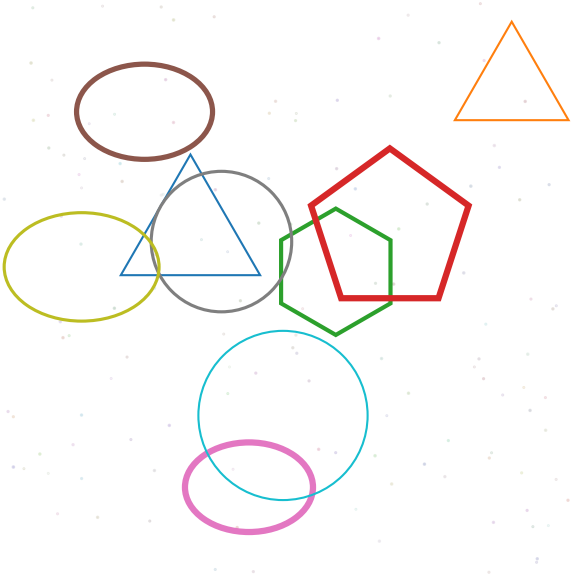[{"shape": "triangle", "thickness": 1, "radius": 0.7, "center": [0.33, 0.592]}, {"shape": "triangle", "thickness": 1, "radius": 0.57, "center": [0.886, 0.848]}, {"shape": "hexagon", "thickness": 2, "radius": 0.55, "center": [0.581, 0.529]}, {"shape": "pentagon", "thickness": 3, "radius": 0.72, "center": [0.675, 0.599]}, {"shape": "oval", "thickness": 2.5, "radius": 0.59, "center": [0.25, 0.806]}, {"shape": "oval", "thickness": 3, "radius": 0.55, "center": [0.431, 0.155]}, {"shape": "circle", "thickness": 1.5, "radius": 0.61, "center": [0.383, 0.581]}, {"shape": "oval", "thickness": 1.5, "radius": 0.67, "center": [0.141, 0.537]}, {"shape": "circle", "thickness": 1, "radius": 0.73, "center": [0.49, 0.28]}]